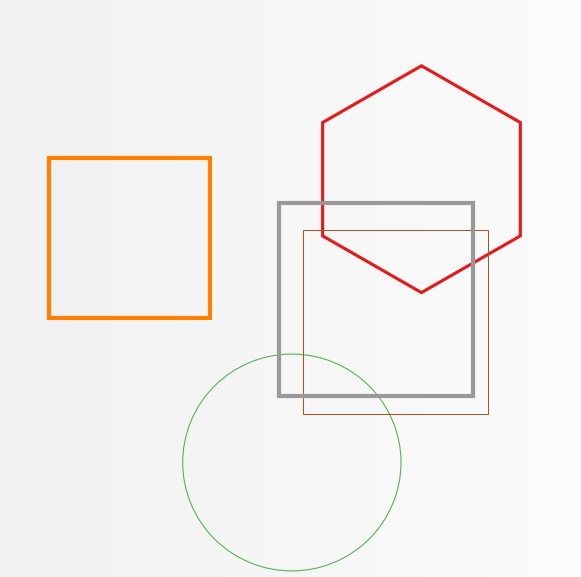[{"shape": "hexagon", "thickness": 1.5, "radius": 0.98, "center": [0.725, 0.689]}, {"shape": "circle", "thickness": 0.5, "radius": 0.94, "center": [0.502, 0.198]}, {"shape": "square", "thickness": 2, "radius": 0.69, "center": [0.223, 0.588]}, {"shape": "square", "thickness": 0.5, "radius": 0.8, "center": [0.68, 0.442]}, {"shape": "square", "thickness": 2, "radius": 0.83, "center": [0.647, 0.48]}]